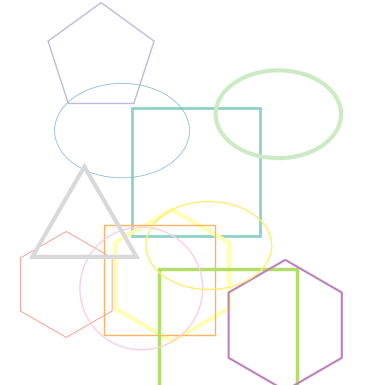[{"shape": "square", "thickness": 2, "radius": 0.83, "center": [0.51, 0.553]}, {"shape": "hexagon", "thickness": 3, "radius": 0.85, "center": [0.447, 0.284]}, {"shape": "pentagon", "thickness": 1, "radius": 0.72, "center": [0.263, 0.848]}, {"shape": "hexagon", "thickness": 0.5, "radius": 0.69, "center": [0.172, 0.261]}, {"shape": "oval", "thickness": 0.5, "radius": 0.88, "center": [0.317, 0.661]}, {"shape": "square", "thickness": 1, "radius": 0.72, "center": [0.414, 0.273]}, {"shape": "square", "thickness": 2.5, "radius": 0.9, "center": [0.593, 0.12]}, {"shape": "circle", "thickness": 1, "radius": 0.8, "center": [0.367, 0.251]}, {"shape": "triangle", "thickness": 3, "radius": 0.78, "center": [0.219, 0.411]}, {"shape": "hexagon", "thickness": 1.5, "radius": 0.85, "center": [0.741, 0.155]}, {"shape": "oval", "thickness": 3, "radius": 0.81, "center": [0.723, 0.703]}, {"shape": "oval", "thickness": 1, "radius": 0.82, "center": [0.542, 0.362]}]